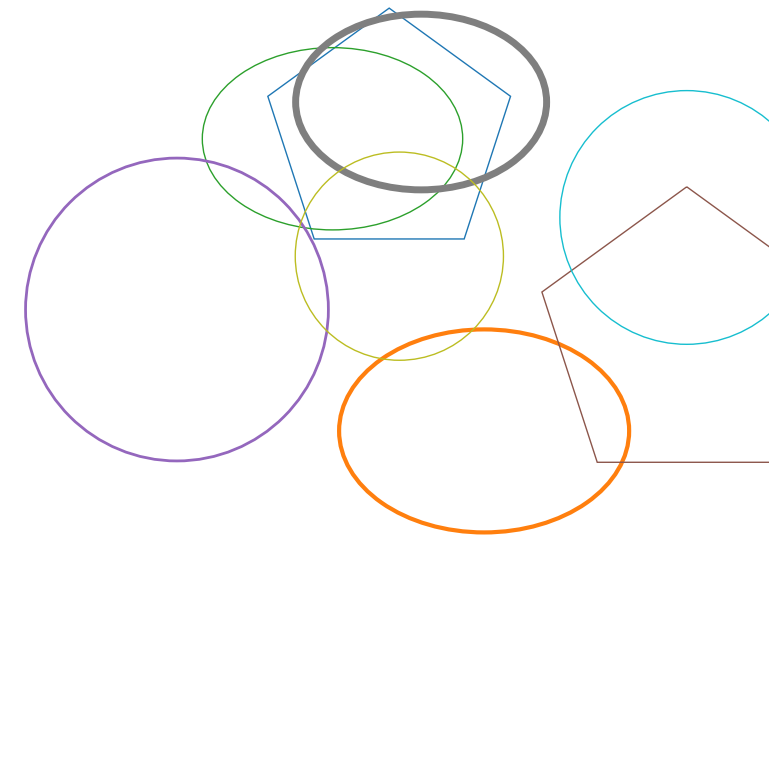[{"shape": "pentagon", "thickness": 0.5, "radius": 0.83, "center": [0.505, 0.824]}, {"shape": "oval", "thickness": 1.5, "radius": 0.94, "center": [0.629, 0.44]}, {"shape": "oval", "thickness": 0.5, "radius": 0.85, "center": [0.432, 0.82]}, {"shape": "circle", "thickness": 1, "radius": 0.98, "center": [0.23, 0.598]}, {"shape": "pentagon", "thickness": 0.5, "radius": 0.99, "center": [0.892, 0.56]}, {"shape": "oval", "thickness": 2.5, "radius": 0.81, "center": [0.547, 0.868]}, {"shape": "circle", "thickness": 0.5, "radius": 0.68, "center": [0.519, 0.667]}, {"shape": "circle", "thickness": 0.5, "radius": 0.82, "center": [0.892, 0.718]}]